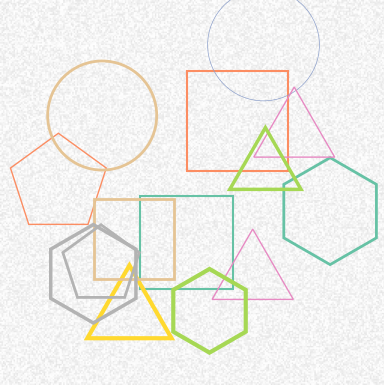[{"shape": "square", "thickness": 1.5, "radius": 0.6, "center": [0.485, 0.37]}, {"shape": "hexagon", "thickness": 2, "radius": 0.69, "center": [0.857, 0.452]}, {"shape": "square", "thickness": 1.5, "radius": 0.65, "center": [0.616, 0.685]}, {"shape": "pentagon", "thickness": 1, "radius": 0.65, "center": [0.152, 0.523]}, {"shape": "circle", "thickness": 0.5, "radius": 0.73, "center": [0.684, 0.883]}, {"shape": "triangle", "thickness": 1, "radius": 0.61, "center": [0.656, 0.283]}, {"shape": "triangle", "thickness": 1, "radius": 0.61, "center": [0.764, 0.653]}, {"shape": "triangle", "thickness": 2.5, "radius": 0.53, "center": [0.689, 0.562]}, {"shape": "hexagon", "thickness": 3, "radius": 0.54, "center": [0.544, 0.193]}, {"shape": "triangle", "thickness": 3, "radius": 0.63, "center": [0.336, 0.185]}, {"shape": "circle", "thickness": 2, "radius": 0.71, "center": [0.265, 0.7]}, {"shape": "square", "thickness": 2, "radius": 0.52, "center": [0.349, 0.38]}, {"shape": "hexagon", "thickness": 2.5, "radius": 0.64, "center": [0.242, 0.289]}, {"shape": "pentagon", "thickness": 2, "radius": 0.52, "center": [0.263, 0.312]}]